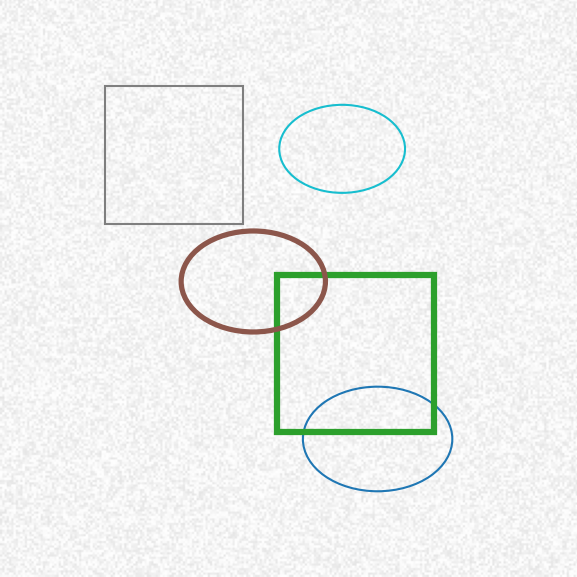[{"shape": "oval", "thickness": 1, "radius": 0.65, "center": [0.654, 0.239]}, {"shape": "square", "thickness": 3, "radius": 0.68, "center": [0.616, 0.387]}, {"shape": "oval", "thickness": 2.5, "radius": 0.62, "center": [0.439, 0.512]}, {"shape": "square", "thickness": 1, "radius": 0.6, "center": [0.301, 0.731]}, {"shape": "oval", "thickness": 1, "radius": 0.54, "center": [0.592, 0.741]}]